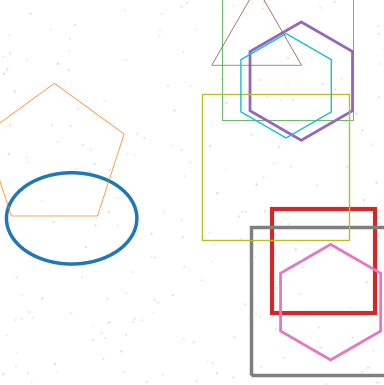[{"shape": "oval", "thickness": 2.5, "radius": 0.85, "center": [0.186, 0.433]}, {"shape": "pentagon", "thickness": 0.5, "radius": 0.95, "center": [0.141, 0.593]}, {"shape": "square", "thickness": 0.5, "radius": 0.85, "center": [0.747, 0.859]}, {"shape": "square", "thickness": 3, "radius": 0.67, "center": [0.84, 0.321]}, {"shape": "hexagon", "thickness": 2, "radius": 0.77, "center": [0.782, 0.789]}, {"shape": "triangle", "thickness": 0.5, "radius": 0.67, "center": [0.667, 0.898]}, {"shape": "hexagon", "thickness": 2, "radius": 0.75, "center": [0.859, 0.215]}, {"shape": "square", "thickness": 2.5, "radius": 0.96, "center": [0.843, 0.217]}, {"shape": "square", "thickness": 1, "radius": 0.95, "center": [0.716, 0.566]}, {"shape": "hexagon", "thickness": 1, "radius": 0.68, "center": [0.743, 0.777]}]